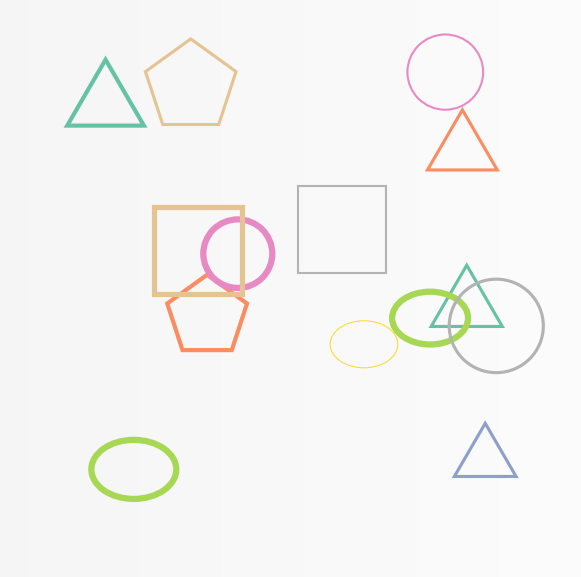[{"shape": "triangle", "thickness": 2, "radius": 0.38, "center": [0.182, 0.82]}, {"shape": "triangle", "thickness": 1.5, "radius": 0.35, "center": [0.803, 0.469]}, {"shape": "triangle", "thickness": 1.5, "radius": 0.35, "center": [0.795, 0.74]}, {"shape": "pentagon", "thickness": 2, "radius": 0.36, "center": [0.356, 0.451]}, {"shape": "triangle", "thickness": 1.5, "radius": 0.31, "center": [0.835, 0.205]}, {"shape": "circle", "thickness": 3, "radius": 0.3, "center": [0.409, 0.56]}, {"shape": "circle", "thickness": 1, "radius": 0.33, "center": [0.766, 0.874]}, {"shape": "oval", "thickness": 3, "radius": 0.37, "center": [0.23, 0.186]}, {"shape": "oval", "thickness": 3, "radius": 0.33, "center": [0.74, 0.448]}, {"shape": "oval", "thickness": 0.5, "radius": 0.29, "center": [0.626, 0.403]}, {"shape": "pentagon", "thickness": 1.5, "radius": 0.41, "center": [0.328, 0.85]}, {"shape": "square", "thickness": 2.5, "radius": 0.38, "center": [0.34, 0.565]}, {"shape": "square", "thickness": 1, "radius": 0.37, "center": [0.588, 0.602]}, {"shape": "circle", "thickness": 1.5, "radius": 0.4, "center": [0.854, 0.435]}]